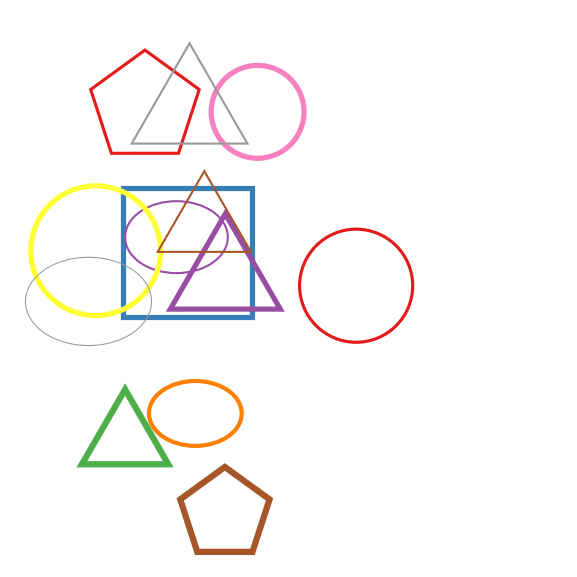[{"shape": "circle", "thickness": 1.5, "radius": 0.49, "center": [0.617, 0.504]}, {"shape": "pentagon", "thickness": 1.5, "radius": 0.49, "center": [0.251, 0.814]}, {"shape": "square", "thickness": 2.5, "radius": 0.56, "center": [0.325, 0.561]}, {"shape": "triangle", "thickness": 3, "radius": 0.43, "center": [0.217, 0.238]}, {"shape": "oval", "thickness": 1, "radius": 0.44, "center": [0.306, 0.589]}, {"shape": "triangle", "thickness": 2.5, "radius": 0.55, "center": [0.39, 0.519]}, {"shape": "oval", "thickness": 2, "radius": 0.4, "center": [0.338, 0.283]}, {"shape": "circle", "thickness": 2.5, "radius": 0.56, "center": [0.166, 0.565]}, {"shape": "triangle", "thickness": 1, "radius": 0.47, "center": [0.354, 0.61]}, {"shape": "pentagon", "thickness": 3, "radius": 0.41, "center": [0.389, 0.109]}, {"shape": "circle", "thickness": 2.5, "radius": 0.4, "center": [0.446, 0.805]}, {"shape": "triangle", "thickness": 1, "radius": 0.58, "center": [0.328, 0.808]}, {"shape": "oval", "thickness": 0.5, "radius": 0.55, "center": [0.153, 0.477]}]